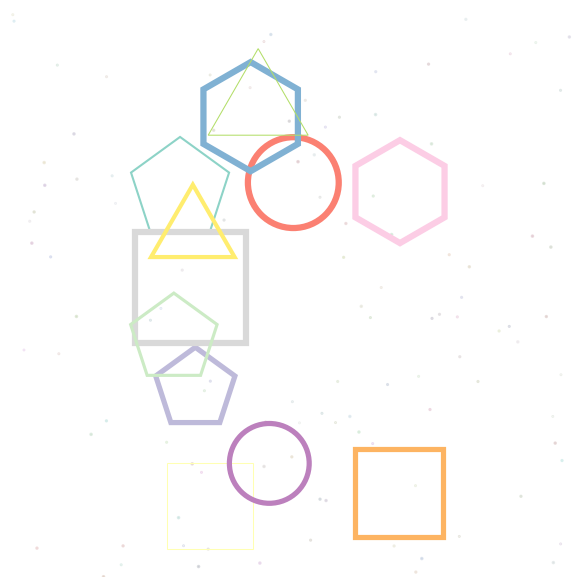[{"shape": "pentagon", "thickness": 1, "radius": 0.45, "center": [0.312, 0.673]}, {"shape": "square", "thickness": 0.5, "radius": 0.37, "center": [0.364, 0.123]}, {"shape": "pentagon", "thickness": 2.5, "radius": 0.36, "center": [0.338, 0.326]}, {"shape": "circle", "thickness": 3, "radius": 0.39, "center": [0.508, 0.683]}, {"shape": "hexagon", "thickness": 3, "radius": 0.47, "center": [0.434, 0.797]}, {"shape": "square", "thickness": 2.5, "radius": 0.38, "center": [0.691, 0.145]}, {"shape": "triangle", "thickness": 0.5, "radius": 0.5, "center": [0.447, 0.815]}, {"shape": "hexagon", "thickness": 3, "radius": 0.45, "center": [0.693, 0.667]}, {"shape": "square", "thickness": 3, "radius": 0.48, "center": [0.329, 0.502]}, {"shape": "circle", "thickness": 2.5, "radius": 0.35, "center": [0.466, 0.197]}, {"shape": "pentagon", "thickness": 1.5, "radius": 0.39, "center": [0.301, 0.413]}, {"shape": "triangle", "thickness": 2, "radius": 0.42, "center": [0.334, 0.596]}]